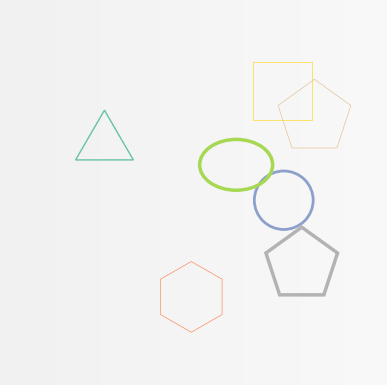[{"shape": "triangle", "thickness": 1, "radius": 0.43, "center": [0.27, 0.628]}, {"shape": "hexagon", "thickness": 0.5, "radius": 0.46, "center": [0.494, 0.229]}, {"shape": "circle", "thickness": 2, "radius": 0.38, "center": [0.732, 0.48]}, {"shape": "oval", "thickness": 2.5, "radius": 0.47, "center": [0.609, 0.572]}, {"shape": "square", "thickness": 0.5, "radius": 0.38, "center": [0.729, 0.764]}, {"shape": "pentagon", "thickness": 0.5, "radius": 0.49, "center": [0.811, 0.695]}, {"shape": "pentagon", "thickness": 2.5, "radius": 0.49, "center": [0.779, 0.313]}]